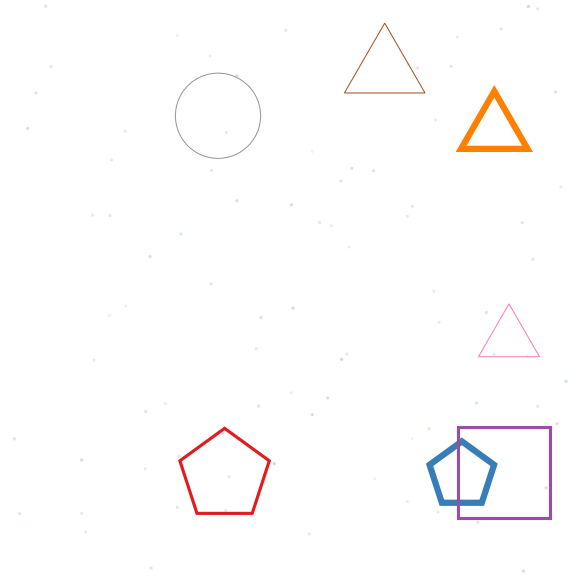[{"shape": "pentagon", "thickness": 1.5, "radius": 0.41, "center": [0.389, 0.176]}, {"shape": "pentagon", "thickness": 3, "radius": 0.29, "center": [0.8, 0.176]}, {"shape": "square", "thickness": 1.5, "radius": 0.39, "center": [0.873, 0.181]}, {"shape": "triangle", "thickness": 3, "radius": 0.33, "center": [0.856, 0.775]}, {"shape": "triangle", "thickness": 0.5, "radius": 0.4, "center": [0.666, 0.878]}, {"shape": "triangle", "thickness": 0.5, "radius": 0.31, "center": [0.881, 0.412]}, {"shape": "circle", "thickness": 0.5, "radius": 0.37, "center": [0.378, 0.799]}]